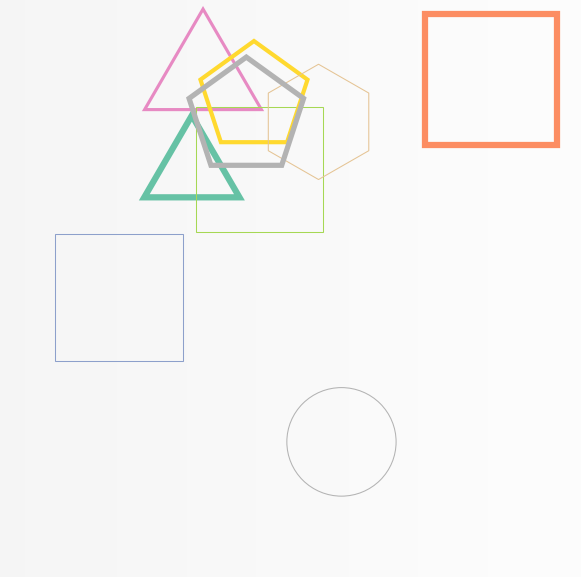[{"shape": "triangle", "thickness": 3, "radius": 0.47, "center": [0.33, 0.705]}, {"shape": "square", "thickness": 3, "radius": 0.57, "center": [0.845, 0.861]}, {"shape": "square", "thickness": 0.5, "radius": 0.55, "center": [0.205, 0.484]}, {"shape": "triangle", "thickness": 1.5, "radius": 0.58, "center": [0.349, 0.867]}, {"shape": "square", "thickness": 0.5, "radius": 0.54, "center": [0.446, 0.706]}, {"shape": "pentagon", "thickness": 2, "radius": 0.48, "center": [0.437, 0.831]}, {"shape": "hexagon", "thickness": 0.5, "radius": 0.5, "center": [0.548, 0.788]}, {"shape": "circle", "thickness": 0.5, "radius": 0.47, "center": [0.587, 0.234]}, {"shape": "pentagon", "thickness": 2.5, "radius": 0.52, "center": [0.424, 0.797]}]